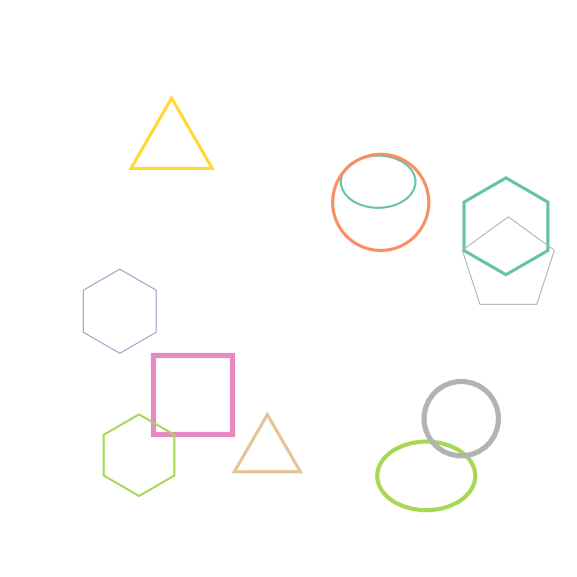[{"shape": "hexagon", "thickness": 1.5, "radius": 0.42, "center": [0.876, 0.607]}, {"shape": "oval", "thickness": 1, "radius": 0.32, "center": [0.655, 0.684]}, {"shape": "circle", "thickness": 1.5, "radius": 0.42, "center": [0.659, 0.649]}, {"shape": "hexagon", "thickness": 0.5, "radius": 0.36, "center": [0.207, 0.46]}, {"shape": "square", "thickness": 2.5, "radius": 0.34, "center": [0.333, 0.316]}, {"shape": "hexagon", "thickness": 1, "radius": 0.35, "center": [0.241, 0.211]}, {"shape": "oval", "thickness": 2, "radius": 0.42, "center": [0.738, 0.175]}, {"shape": "triangle", "thickness": 1.5, "radius": 0.41, "center": [0.297, 0.748]}, {"shape": "triangle", "thickness": 1.5, "radius": 0.33, "center": [0.463, 0.215]}, {"shape": "pentagon", "thickness": 0.5, "radius": 0.42, "center": [0.88, 0.54]}, {"shape": "circle", "thickness": 2.5, "radius": 0.32, "center": [0.799, 0.274]}]